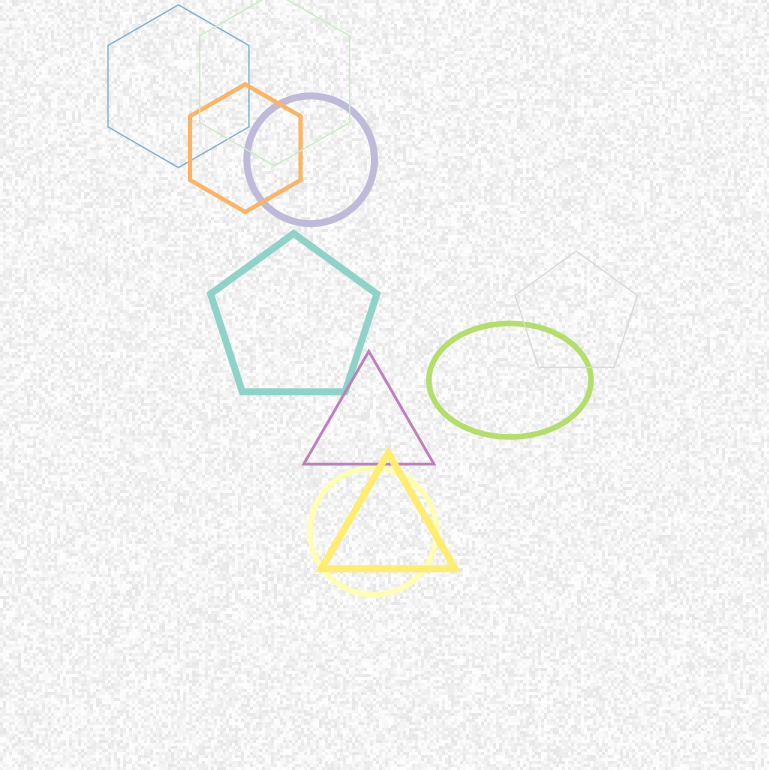[{"shape": "pentagon", "thickness": 2.5, "radius": 0.57, "center": [0.381, 0.583]}, {"shape": "circle", "thickness": 2, "radius": 0.41, "center": [0.485, 0.31]}, {"shape": "circle", "thickness": 2.5, "radius": 0.41, "center": [0.403, 0.793]}, {"shape": "hexagon", "thickness": 0.5, "radius": 0.53, "center": [0.232, 0.888]}, {"shape": "hexagon", "thickness": 1.5, "radius": 0.41, "center": [0.319, 0.808]}, {"shape": "oval", "thickness": 2, "radius": 0.53, "center": [0.662, 0.506]}, {"shape": "pentagon", "thickness": 0.5, "radius": 0.42, "center": [0.748, 0.59]}, {"shape": "triangle", "thickness": 1, "radius": 0.49, "center": [0.479, 0.446]}, {"shape": "hexagon", "thickness": 0.5, "radius": 0.56, "center": [0.357, 0.897]}, {"shape": "triangle", "thickness": 2.5, "radius": 0.5, "center": [0.504, 0.311]}]